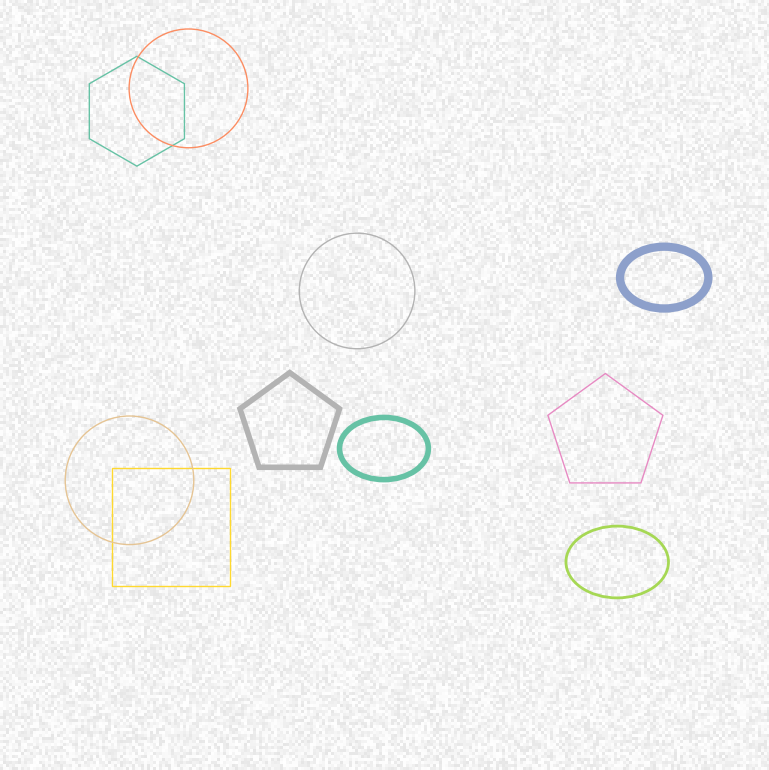[{"shape": "oval", "thickness": 2, "radius": 0.29, "center": [0.499, 0.417]}, {"shape": "hexagon", "thickness": 0.5, "radius": 0.36, "center": [0.178, 0.856]}, {"shape": "circle", "thickness": 0.5, "radius": 0.39, "center": [0.245, 0.885]}, {"shape": "oval", "thickness": 3, "radius": 0.29, "center": [0.863, 0.639]}, {"shape": "pentagon", "thickness": 0.5, "radius": 0.39, "center": [0.786, 0.436]}, {"shape": "oval", "thickness": 1, "radius": 0.33, "center": [0.802, 0.27]}, {"shape": "square", "thickness": 0.5, "radius": 0.38, "center": [0.222, 0.315]}, {"shape": "circle", "thickness": 0.5, "radius": 0.42, "center": [0.168, 0.376]}, {"shape": "pentagon", "thickness": 2, "radius": 0.34, "center": [0.376, 0.448]}, {"shape": "circle", "thickness": 0.5, "radius": 0.38, "center": [0.464, 0.622]}]